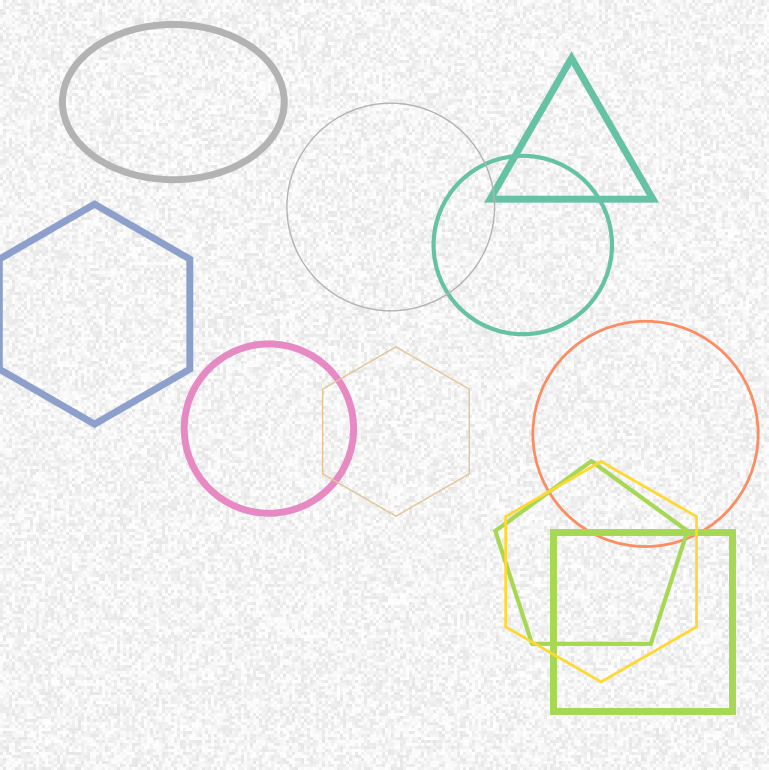[{"shape": "circle", "thickness": 1.5, "radius": 0.58, "center": [0.679, 0.682]}, {"shape": "triangle", "thickness": 2.5, "radius": 0.61, "center": [0.742, 0.802]}, {"shape": "circle", "thickness": 1, "radius": 0.73, "center": [0.838, 0.437]}, {"shape": "hexagon", "thickness": 2.5, "radius": 0.71, "center": [0.123, 0.592]}, {"shape": "circle", "thickness": 2.5, "radius": 0.55, "center": [0.349, 0.443]}, {"shape": "square", "thickness": 2.5, "radius": 0.58, "center": [0.835, 0.193]}, {"shape": "pentagon", "thickness": 1.5, "radius": 0.66, "center": [0.768, 0.27]}, {"shape": "hexagon", "thickness": 1, "radius": 0.72, "center": [0.781, 0.258]}, {"shape": "hexagon", "thickness": 0.5, "radius": 0.55, "center": [0.514, 0.44]}, {"shape": "oval", "thickness": 2.5, "radius": 0.72, "center": [0.225, 0.867]}, {"shape": "circle", "thickness": 0.5, "radius": 0.67, "center": [0.507, 0.731]}]